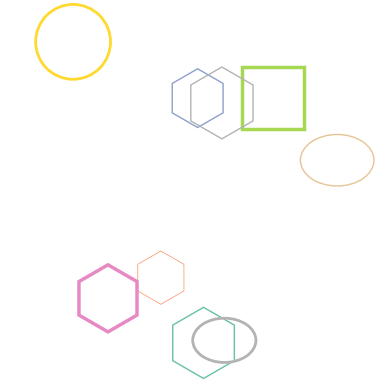[{"shape": "hexagon", "thickness": 1, "radius": 0.46, "center": [0.529, 0.109]}, {"shape": "hexagon", "thickness": 0.5, "radius": 0.35, "center": [0.418, 0.279]}, {"shape": "hexagon", "thickness": 1, "radius": 0.38, "center": [0.513, 0.745]}, {"shape": "hexagon", "thickness": 2.5, "radius": 0.44, "center": [0.28, 0.225]}, {"shape": "square", "thickness": 2.5, "radius": 0.4, "center": [0.708, 0.746]}, {"shape": "circle", "thickness": 2, "radius": 0.49, "center": [0.19, 0.891]}, {"shape": "oval", "thickness": 1, "radius": 0.48, "center": [0.876, 0.584]}, {"shape": "oval", "thickness": 2, "radius": 0.41, "center": [0.583, 0.116]}, {"shape": "hexagon", "thickness": 1, "radius": 0.47, "center": [0.576, 0.733]}]